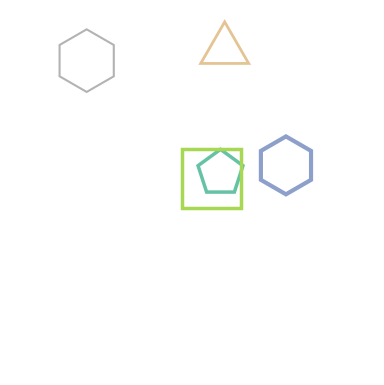[{"shape": "pentagon", "thickness": 2.5, "radius": 0.31, "center": [0.573, 0.551]}, {"shape": "hexagon", "thickness": 3, "radius": 0.38, "center": [0.743, 0.57]}, {"shape": "square", "thickness": 2.5, "radius": 0.38, "center": [0.549, 0.537]}, {"shape": "triangle", "thickness": 2, "radius": 0.36, "center": [0.584, 0.871]}, {"shape": "hexagon", "thickness": 1.5, "radius": 0.41, "center": [0.225, 0.842]}]